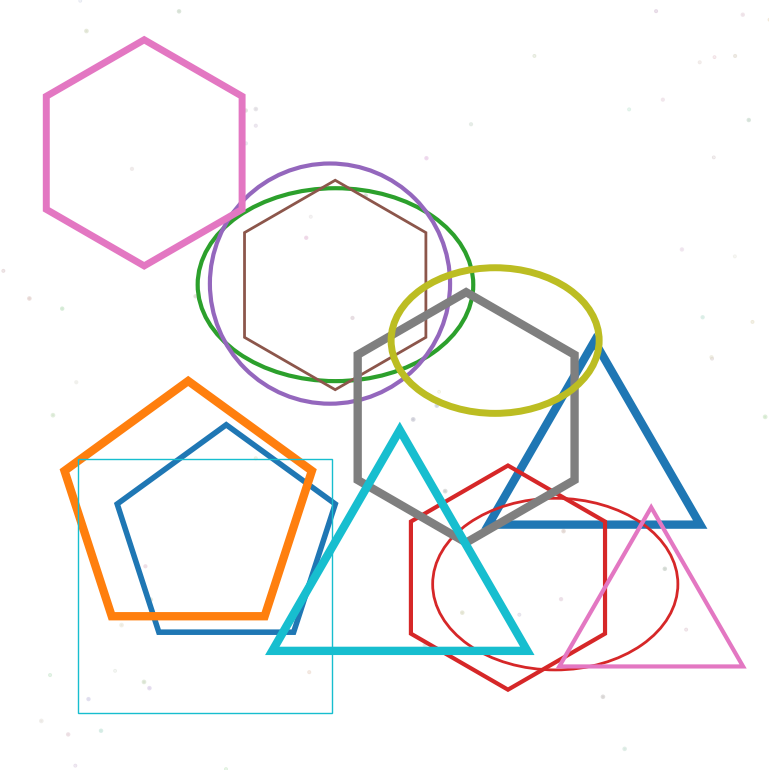[{"shape": "triangle", "thickness": 3, "radius": 0.79, "center": [0.772, 0.398]}, {"shape": "pentagon", "thickness": 2, "radius": 0.74, "center": [0.294, 0.299]}, {"shape": "pentagon", "thickness": 3, "radius": 0.84, "center": [0.244, 0.336]}, {"shape": "oval", "thickness": 1.5, "radius": 0.89, "center": [0.436, 0.63]}, {"shape": "hexagon", "thickness": 1.5, "radius": 0.73, "center": [0.66, 0.25]}, {"shape": "oval", "thickness": 1, "radius": 0.8, "center": [0.721, 0.241]}, {"shape": "circle", "thickness": 1.5, "radius": 0.78, "center": [0.429, 0.632]}, {"shape": "hexagon", "thickness": 1, "radius": 0.68, "center": [0.435, 0.63]}, {"shape": "hexagon", "thickness": 2.5, "radius": 0.73, "center": [0.187, 0.802]}, {"shape": "triangle", "thickness": 1.5, "radius": 0.69, "center": [0.846, 0.203]}, {"shape": "hexagon", "thickness": 3, "radius": 0.81, "center": [0.605, 0.458]}, {"shape": "oval", "thickness": 2.5, "radius": 0.68, "center": [0.643, 0.558]}, {"shape": "square", "thickness": 0.5, "radius": 0.83, "center": [0.266, 0.239]}, {"shape": "triangle", "thickness": 3, "radius": 0.96, "center": [0.519, 0.25]}]